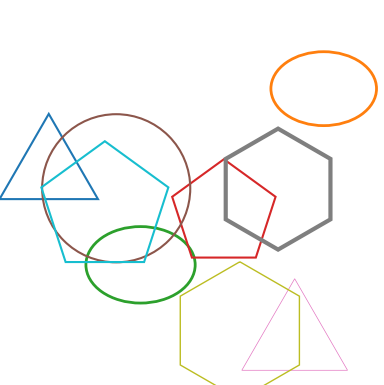[{"shape": "triangle", "thickness": 1.5, "radius": 0.74, "center": [0.127, 0.557]}, {"shape": "oval", "thickness": 2, "radius": 0.69, "center": [0.841, 0.77]}, {"shape": "oval", "thickness": 2, "radius": 0.71, "center": [0.365, 0.312]}, {"shape": "pentagon", "thickness": 1.5, "radius": 0.71, "center": [0.581, 0.445]}, {"shape": "circle", "thickness": 1.5, "radius": 0.96, "center": [0.302, 0.511]}, {"shape": "triangle", "thickness": 0.5, "radius": 0.79, "center": [0.765, 0.118]}, {"shape": "hexagon", "thickness": 3, "radius": 0.79, "center": [0.722, 0.509]}, {"shape": "hexagon", "thickness": 1, "radius": 0.89, "center": [0.623, 0.141]}, {"shape": "pentagon", "thickness": 1.5, "radius": 0.87, "center": [0.272, 0.46]}]